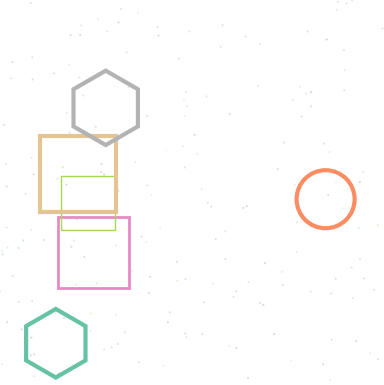[{"shape": "hexagon", "thickness": 3, "radius": 0.45, "center": [0.145, 0.108]}, {"shape": "circle", "thickness": 3, "radius": 0.38, "center": [0.846, 0.483]}, {"shape": "square", "thickness": 2, "radius": 0.46, "center": [0.243, 0.344]}, {"shape": "square", "thickness": 1, "radius": 0.35, "center": [0.229, 0.473]}, {"shape": "square", "thickness": 3, "radius": 0.5, "center": [0.202, 0.549]}, {"shape": "hexagon", "thickness": 3, "radius": 0.48, "center": [0.275, 0.72]}]